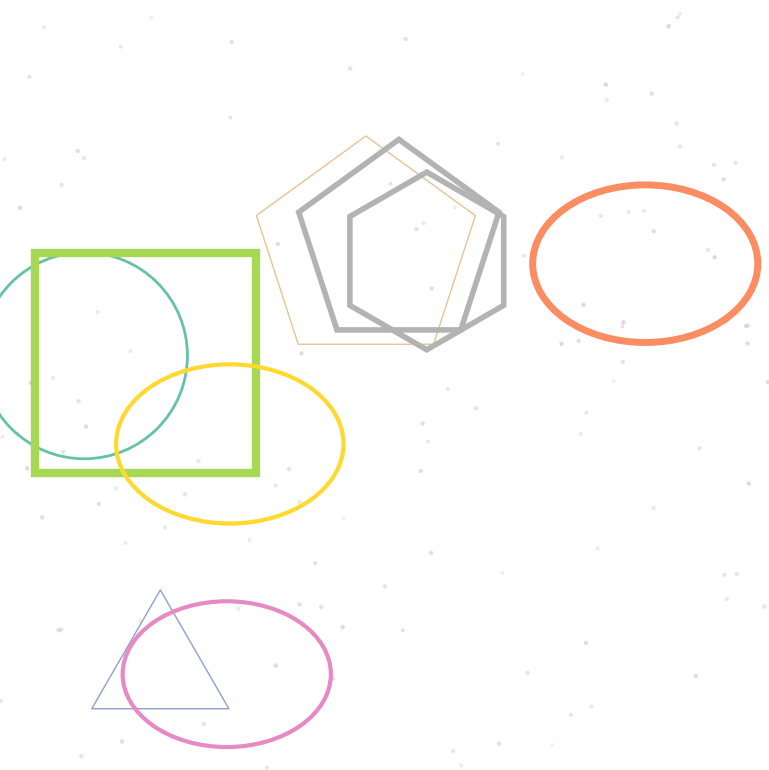[{"shape": "circle", "thickness": 1, "radius": 0.67, "center": [0.109, 0.538]}, {"shape": "oval", "thickness": 2.5, "radius": 0.73, "center": [0.838, 0.658]}, {"shape": "triangle", "thickness": 0.5, "radius": 0.51, "center": [0.208, 0.131]}, {"shape": "oval", "thickness": 1.5, "radius": 0.68, "center": [0.294, 0.124]}, {"shape": "square", "thickness": 3, "radius": 0.72, "center": [0.189, 0.528]}, {"shape": "oval", "thickness": 1.5, "radius": 0.74, "center": [0.298, 0.423]}, {"shape": "pentagon", "thickness": 0.5, "radius": 0.75, "center": [0.475, 0.674]}, {"shape": "hexagon", "thickness": 2, "radius": 0.58, "center": [0.554, 0.661]}, {"shape": "pentagon", "thickness": 2, "radius": 0.68, "center": [0.518, 0.682]}]